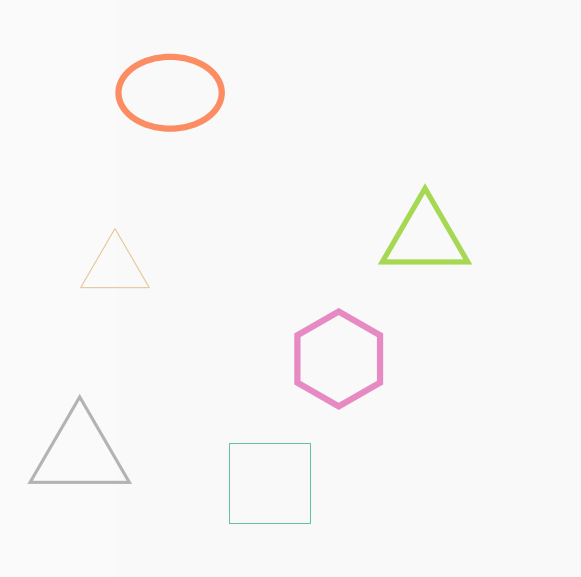[{"shape": "square", "thickness": 0.5, "radius": 0.35, "center": [0.463, 0.163]}, {"shape": "oval", "thickness": 3, "radius": 0.44, "center": [0.293, 0.839]}, {"shape": "hexagon", "thickness": 3, "radius": 0.41, "center": [0.583, 0.378]}, {"shape": "triangle", "thickness": 2.5, "radius": 0.42, "center": [0.731, 0.588]}, {"shape": "triangle", "thickness": 0.5, "radius": 0.34, "center": [0.198, 0.535]}, {"shape": "triangle", "thickness": 1.5, "radius": 0.49, "center": [0.137, 0.213]}]